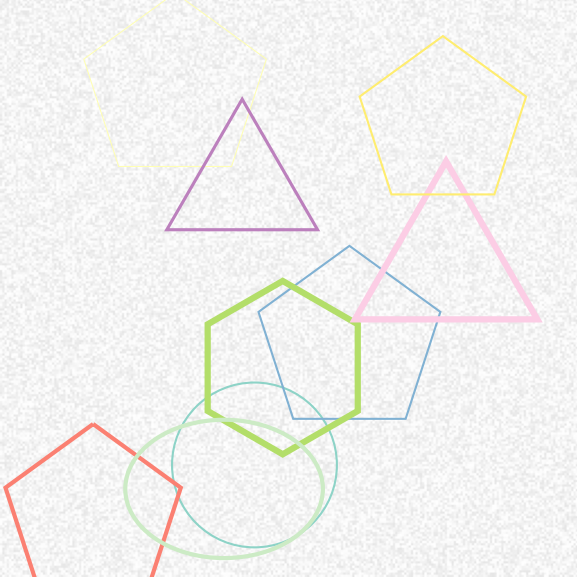[{"shape": "circle", "thickness": 1, "radius": 0.71, "center": [0.441, 0.194]}, {"shape": "pentagon", "thickness": 0.5, "radius": 0.83, "center": [0.303, 0.845]}, {"shape": "pentagon", "thickness": 2, "radius": 0.8, "center": [0.161, 0.105]}, {"shape": "pentagon", "thickness": 1, "radius": 0.83, "center": [0.605, 0.408]}, {"shape": "hexagon", "thickness": 3, "radius": 0.75, "center": [0.49, 0.363]}, {"shape": "triangle", "thickness": 3, "radius": 0.91, "center": [0.772, 0.537]}, {"shape": "triangle", "thickness": 1.5, "radius": 0.75, "center": [0.419, 0.677]}, {"shape": "oval", "thickness": 2, "radius": 0.86, "center": [0.388, 0.153]}, {"shape": "pentagon", "thickness": 1, "radius": 0.76, "center": [0.767, 0.785]}]